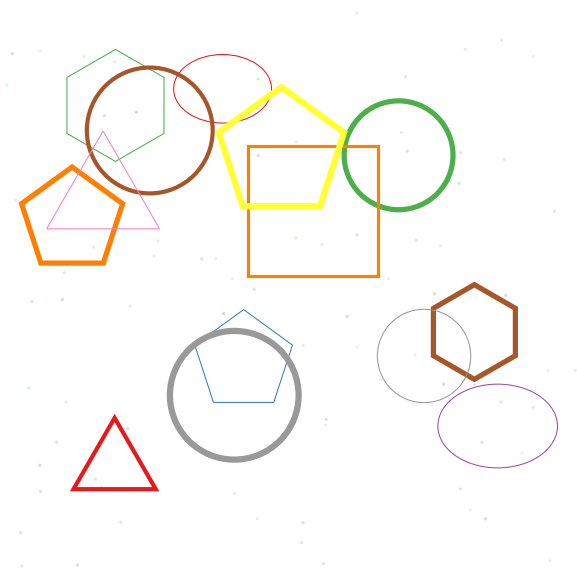[{"shape": "oval", "thickness": 0.5, "radius": 0.42, "center": [0.385, 0.845]}, {"shape": "triangle", "thickness": 2, "radius": 0.41, "center": [0.198, 0.193]}, {"shape": "pentagon", "thickness": 0.5, "radius": 0.44, "center": [0.422, 0.374]}, {"shape": "hexagon", "thickness": 0.5, "radius": 0.48, "center": [0.2, 0.817]}, {"shape": "circle", "thickness": 2.5, "radius": 0.47, "center": [0.69, 0.73]}, {"shape": "oval", "thickness": 0.5, "radius": 0.52, "center": [0.862, 0.261]}, {"shape": "pentagon", "thickness": 2.5, "radius": 0.46, "center": [0.125, 0.618]}, {"shape": "square", "thickness": 1.5, "radius": 0.56, "center": [0.542, 0.633]}, {"shape": "pentagon", "thickness": 3, "radius": 0.57, "center": [0.487, 0.734]}, {"shape": "circle", "thickness": 2, "radius": 0.54, "center": [0.259, 0.773]}, {"shape": "hexagon", "thickness": 2.5, "radius": 0.41, "center": [0.821, 0.424]}, {"shape": "triangle", "thickness": 0.5, "radius": 0.56, "center": [0.179, 0.659]}, {"shape": "circle", "thickness": 3, "radius": 0.56, "center": [0.406, 0.315]}, {"shape": "circle", "thickness": 0.5, "radius": 0.4, "center": [0.734, 0.383]}]